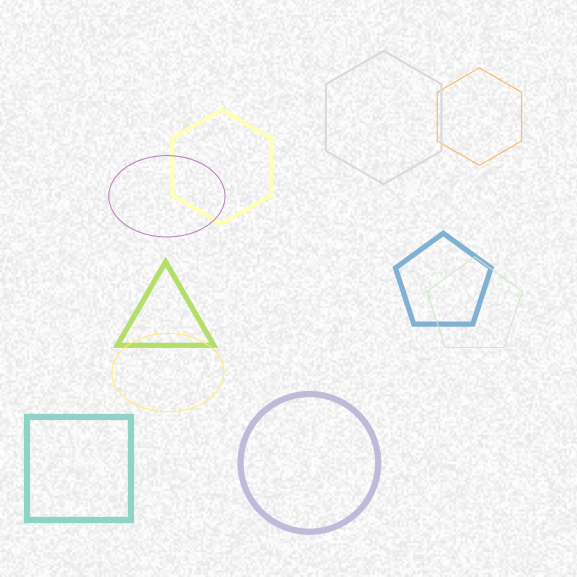[{"shape": "square", "thickness": 3, "radius": 0.45, "center": [0.137, 0.188]}, {"shape": "hexagon", "thickness": 2, "radius": 0.49, "center": [0.384, 0.71]}, {"shape": "circle", "thickness": 3, "radius": 0.6, "center": [0.536, 0.198]}, {"shape": "pentagon", "thickness": 2.5, "radius": 0.43, "center": [0.768, 0.508]}, {"shape": "hexagon", "thickness": 0.5, "radius": 0.42, "center": [0.83, 0.797]}, {"shape": "triangle", "thickness": 2.5, "radius": 0.48, "center": [0.287, 0.449]}, {"shape": "hexagon", "thickness": 1, "radius": 0.58, "center": [0.664, 0.796]}, {"shape": "oval", "thickness": 0.5, "radius": 0.5, "center": [0.289, 0.659]}, {"shape": "pentagon", "thickness": 0.5, "radius": 0.43, "center": [0.822, 0.468]}, {"shape": "oval", "thickness": 0.5, "radius": 0.48, "center": [0.291, 0.354]}]